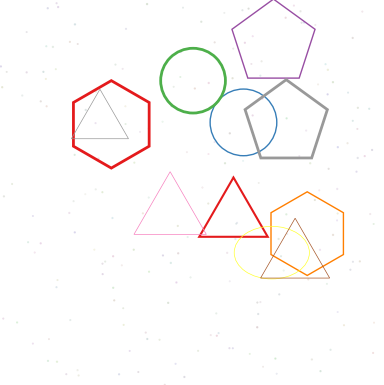[{"shape": "hexagon", "thickness": 2, "radius": 0.57, "center": [0.289, 0.677]}, {"shape": "triangle", "thickness": 1.5, "radius": 0.51, "center": [0.606, 0.436]}, {"shape": "circle", "thickness": 1, "radius": 0.43, "center": [0.632, 0.682]}, {"shape": "circle", "thickness": 2, "radius": 0.42, "center": [0.501, 0.79]}, {"shape": "pentagon", "thickness": 1, "radius": 0.57, "center": [0.71, 0.889]}, {"shape": "hexagon", "thickness": 1, "radius": 0.54, "center": [0.798, 0.393]}, {"shape": "oval", "thickness": 0.5, "radius": 0.49, "center": [0.706, 0.344]}, {"shape": "triangle", "thickness": 0.5, "radius": 0.52, "center": [0.767, 0.33]}, {"shape": "triangle", "thickness": 0.5, "radius": 0.54, "center": [0.442, 0.445]}, {"shape": "pentagon", "thickness": 2, "radius": 0.56, "center": [0.743, 0.681]}, {"shape": "triangle", "thickness": 0.5, "radius": 0.43, "center": [0.26, 0.683]}]